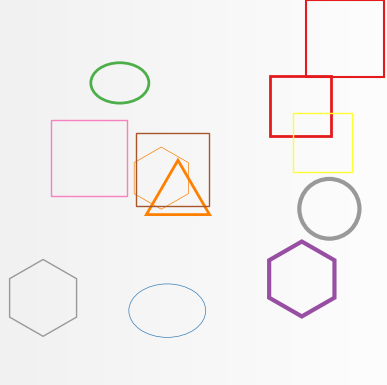[{"shape": "square", "thickness": 2, "radius": 0.39, "center": [0.775, 0.725]}, {"shape": "square", "thickness": 1.5, "radius": 0.5, "center": [0.89, 0.899]}, {"shape": "oval", "thickness": 0.5, "radius": 0.5, "center": [0.432, 0.193]}, {"shape": "oval", "thickness": 2, "radius": 0.37, "center": [0.309, 0.785]}, {"shape": "hexagon", "thickness": 3, "radius": 0.49, "center": [0.779, 0.275]}, {"shape": "triangle", "thickness": 2, "radius": 0.47, "center": [0.459, 0.49]}, {"shape": "hexagon", "thickness": 0.5, "radius": 0.4, "center": [0.416, 0.537]}, {"shape": "square", "thickness": 1, "radius": 0.38, "center": [0.833, 0.63]}, {"shape": "square", "thickness": 1, "radius": 0.47, "center": [0.445, 0.561]}, {"shape": "square", "thickness": 1, "radius": 0.49, "center": [0.23, 0.589]}, {"shape": "circle", "thickness": 3, "radius": 0.39, "center": [0.85, 0.458]}, {"shape": "hexagon", "thickness": 1, "radius": 0.5, "center": [0.111, 0.226]}]